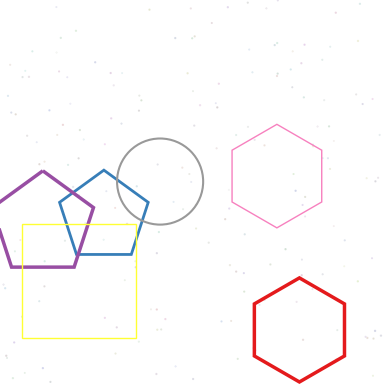[{"shape": "hexagon", "thickness": 2.5, "radius": 0.68, "center": [0.778, 0.143]}, {"shape": "pentagon", "thickness": 2, "radius": 0.61, "center": [0.27, 0.437]}, {"shape": "pentagon", "thickness": 2.5, "radius": 0.69, "center": [0.111, 0.418]}, {"shape": "square", "thickness": 1, "radius": 0.74, "center": [0.205, 0.271]}, {"shape": "hexagon", "thickness": 1, "radius": 0.67, "center": [0.719, 0.543]}, {"shape": "circle", "thickness": 1.5, "radius": 0.56, "center": [0.416, 0.528]}]